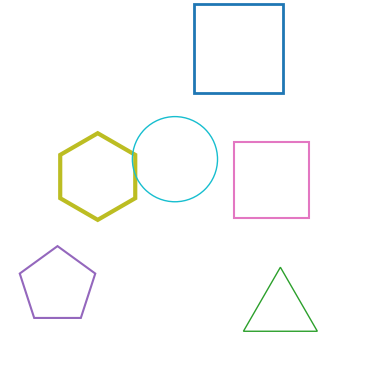[{"shape": "square", "thickness": 2, "radius": 0.58, "center": [0.62, 0.874]}, {"shape": "triangle", "thickness": 1, "radius": 0.55, "center": [0.728, 0.195]}, {"shape": "pentagon", "thickness": 1.5, "radius": 0.52, "center": [0.149, 0.258]}, {"shape": "square", "thickness": 1.5, "radius": 0.49, "center": [0.705, 0.533]}, {"shape": "hexagon", "thickness": 3, "radius": 0.56, "center": [0.254, 0.541]}, {"shape": "circle", "thickness": 1, "radius": 0.55, "center": [0.454, 0.587]}]